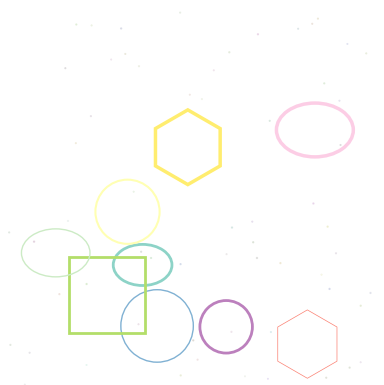[{"shape": "oval", "thickness": 2, "radius": 0.38, "center": [0.37, 0.312]}, {"shape": "circle", "thickness": 1.5, "radius": 0.42, "center": [0.331, 0.45]}, {"shape": "hexagon", "thickness": 0.5, "radius": 0.44, "center": [0.798, 0.106]}, {"shape": "circle", "thickness": 1, "radius": 0.47, "center": [0.408, 0.153]}, {"shape": "square", "thickness": 2, "radius": 0.5, "center": [0.278, 0.233]}, {"shape": "oval", "thickness": 2.5, "radius": 0.5, "center": [0.818, 0.662]}, {"shape": "circle", "thickness": 2, "radius": 0.34, "center": [0.587, 0.151]}, {"shape": "oval", "thickness": 1, "radius": 0.45, "center": [0.145, 0.343]}, {"shape": "hexagon", "thickness": 2.5, "radius": 0.48, "center": [0.488, 0.618]}]